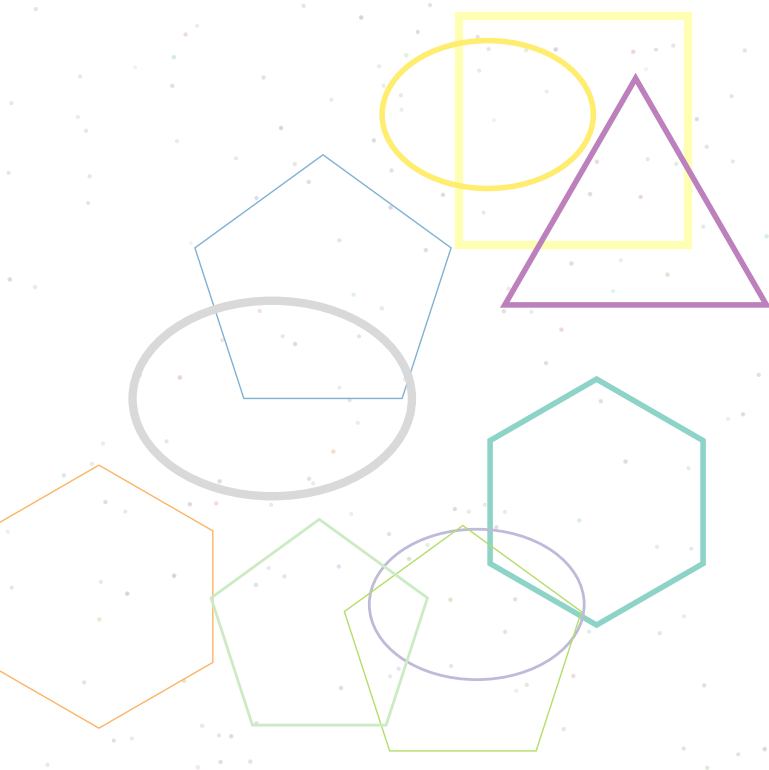[{"shape": "hexagon", "thickness": 2, "radius": 0.8, "center": [0.775, 0.348]}, {"shape": "square", "thickness": 3, "radius": 0.74, "center": [0.744, 0.831]}, {"shape": "oval", "thickness": 1, "radius": 0.7, "center": [0.619, 0.215]}, {"shape": "pentagon", "thickness": 0.5, "radius": 0.87, "center": [0.419, 0.624]}, {"shape": "hexagon", "thickness": 0.5, "radius": 0.85, "center": [0.128, 0.225]}, {"shape": "pentagon", "thickness": 0.5, "radius": 0.81, "center": [0.601, 0.156]}, {"shape": "oval", "thickness": 3, "radius": 0.91, "center": [0.354, 0.482]}, {"shape": "triangle", "thickness": 2, "radius": 0.98, "center": [0.825, 0.702]}, {"shape": "pentagon", "thickness": 1, "radius": 0.74, "center": [0.415, 0.178]}, {"shape": "oval", "thickness": 2, "radius": 0.69, "center": [0.633, 0.851]}]